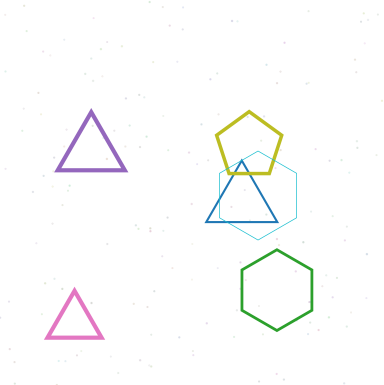[{"shape": "triangle", "thickness": 1.5, "radius": 0.53, "center": [0.628, 0.476]}, {"shape": "hexagon", "thickness": 2, "radius": 0.52, "center": [0.719, 0.246]}, {"shape": "triangle", "thickness": 3, "radius": 0.5, "center": [0.237, 0.608]}, {"shape": "triangle", "thickness": 3, "radius": 0.41, "center": [0.194, 0.163]}, {"shape": "pentagon", "thickness": 2.5, "radius": 0.44, "center": [0.647, 0.621]}, {"shape": "hexagon", "thickness": 0.5, "radius": 0.58, "center": [0.67, 0.492]}]